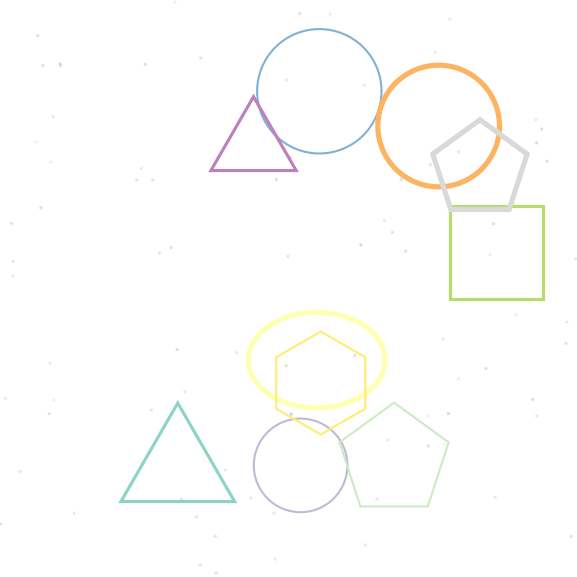[{"shape": "triangle", "thickness": 1.5, "radius": 0.57, "center": [0.308, 0.187]}, {"shape": "oval", "thickness": 2.5, "radius": 0.59, "center": [0.548, 0.376]}, {"shape": "circle", "thickness": 1, "radius": 0.41, "center": [0.521, 0.193]}, {"shape": "circle", "thickness": 1, "radius": 0.54, "center": [0.553, 0.841]}, {"shape": "circle", "thickness": 2.5, "radius": 0.53, "center": [0.76, 0.781]}, {"shape": "square", "thickness": 1.5, "radius": 0.4, "center": [0.86, 0.562]}, {"shape": "pentagon", "thickness": 2.5, "radius": 0.43, "center": [0.831, 0.706]}, {"shape": "triangle", "thickness": 1.5, "radius": 0.43, "center": [0.439, 0.746]}, {"shape": "pentagon", "thickness": 1, "radius": 0.5, "center": [0.682, 0.203]}, {"shape": "hexagon", "thickness": 1, "radius": 0.45, "center": [0.555, 0.336]}]